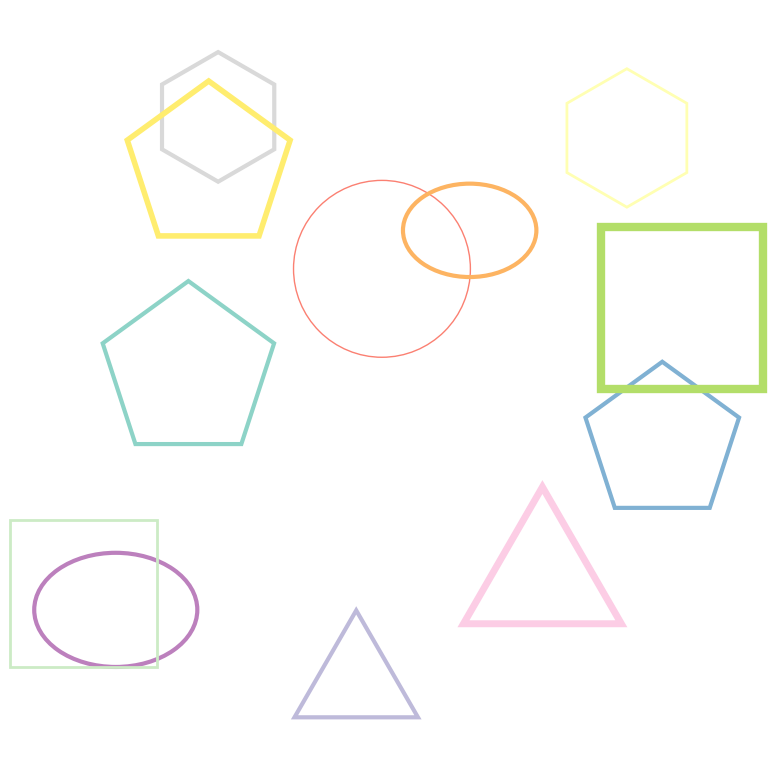[{"shape": "pentagon", "thickness": 1.5, "radius": 0.59, "center": [0.245, 0.518]}, {"shape": "hexagon", "thickness": 1, "radius": 0.45, "center": [0.814, 0.821]}, {"shape": "triangle", "thickness": 1.5, "radius": 0.46, "center": [0.463, 0.115]}, {"shape": "circle", "thickness": 0.5, "radius": 0.57, "center": [0.496, 0.651]}, {"shape": "pentagon", "thickness": 1.5, "radius": 0.52, "center": [0.86, 0.425]}, {"shape": "oval", "thickness": 1.5, "radius": 0.43, "center": [0.61, 0.701]}, {"shape": "square", "thickness": 3, "radius": 0.53, "center": [0.886, 0.601]}, {"shape": "triangle", "thickness": 2.5, "radius": 0.59, "center": [0.704, 0.249]}, {"shape": "hexagon", "thickness": 1.5, "radius": 0.42, "center": [0.283, 0.848]}, {"shape": "oval", "thickness": 1.5, "radius": 0.53, "center": [0.15, 0.208]}, {"shape": "square", "thickness": 1, "radius": 0.48, "center": [0.108, 0.229]}, {"shape": "pentagon", "thickness": 2, "radius": 0.56, "center": [0.271, 0.784]}]